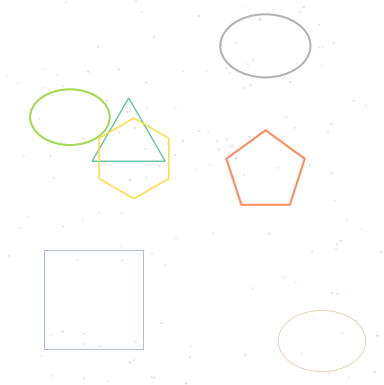[{"shape": "triangle", "thickness": 1, "radius": 0.55, "center": [0.334, 0.636]}, {"shape": "pentagon", "thickness": 1.5, "radius": 0.54, "center": [0.69, 0.555]}, {"shape": "square", "thickness": 0.5, "radius": 0.64, "center": [0.242, 0.222]}, {"shape": "oval", "thickness": 1.5, "radius": 0.52, "center": [0.182, 0.696]}, {"shape": "hexagon", "thickness": 1, "radius": 0.52, "center": [0.348, 0.589]}, {"shape": "oval", "thickness": 0.5, "radius": 0.57, "center": [0.836, 0.114]}, {"shape": "oval", "thickness": 1.5, "radius": 0.59, "center": [0.689, 0.881]}]